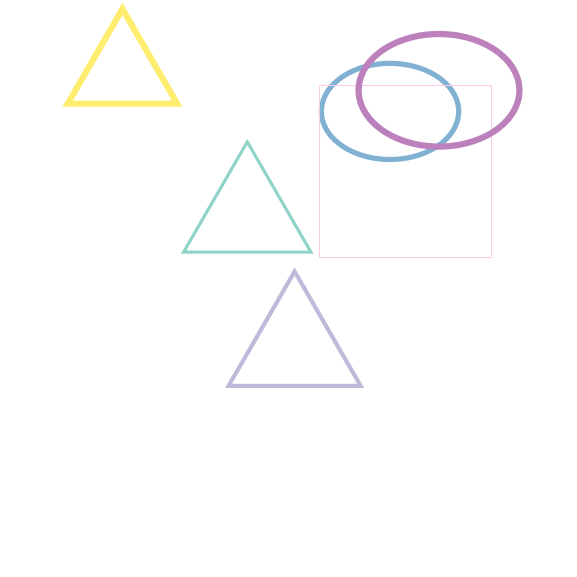[{"shape": "triangle", "thickness": 1.5, "radius": 0.64, "center": [0.428, 0.626]}, {"shape": "triangle", "thickness": 2, "radius": 0.66, "center": [0.51, 0.397]}, {"shape": "oval", "thickness": 2.5, "radius": 0.59, "center": [0.675, 0.806]}, {"shape": "square", "thickness": 0.5, "radius": 0.75, "center": [0.701, 0.703]}, {"shape": "oval", "thickness": 3, "radius": 0.7, "center": [0.76, 0.843]}, {"shape": "triangle", "thickness": 3, "radius": 0.55, "center": [0.212, 0.874]}]